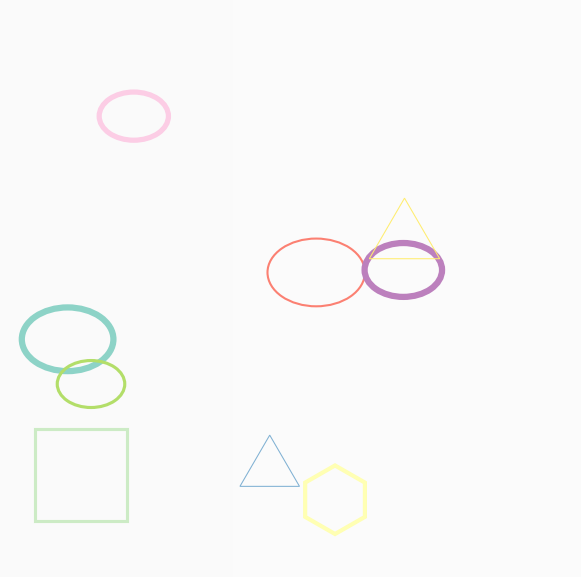[{"shape": "oval", "thickness": 3, "radius": 0.39, "center": [0.116, 0.412]}, {"shape": "hexagon", "thickness": 2, "radius": 0.3, "center": [0.576, 0.134]}, {"shape": "oval", "thickness": 1, "radius": 0.42, "center": [0.544, 0.527]}, {"shape": "triangle", "thickness": 0.5, "radius": 0.3, "center": [0.464, 0.187]}, {"shape": "oval", "thickness": 1.5, "radius": 0.29, "center": [0.157, 0.334]}, {"shape": "oval", "thickness": 2.5, "radius": 0.3, "center": [0.23, 0.798]}, {"shape": "oval", "thickness": 3, "radius": 0.33, "center": [0.694, 0.532]}, {"shape": "square", "thickness": 1.5, "radius": 0.4, "center": [0.139, 0.176]}, {"shape": "triangle", "thickness": 0.5, "radius": 0.35, "center": [0.696, 0.586]}]